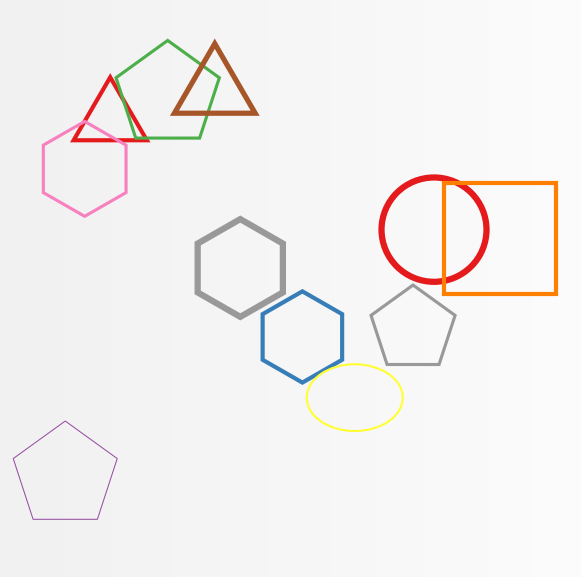[{"shape": "circle", "thickness": 3, "radius": 0.45, "center": [0.747, 0.601]}, {"shape": "triangle", "thickness": 2, "radius": 0.36, "center": [0.19, 0.793]}, {"shape": "hexagon", "thickness": 2, "radius": 0.39, "center": [0.52, 0.416]}, {"shape": "pentagon", "thickness": 1.5, "radius": 0.47, "center": [0.288, 0.836]}, {"shape": "pentagon", "thickness": 0.5, "radius": 0.47, "center": [0.112, 0.176]}, {"shape": "square", "thickness": 2, "radius": 0.48, "center": [0.86, 0.586]}, {"shape": "oval", "thickness": 1, "radius": 0.41, "center": [0.61, 0.311]}, {"shape": "triangle", "thickness": 2.5, "radius": 0.4, "center": [0.37, 0.843]}, {"shape": "hexagon", "thickness": 1.5, "radius": 0.41, "center": [0.146, 0.707]}, {"shape": "pentagon", "thickness": 1.5, "radius": 0.38, "center": [0.711, 0.429]}, {"shape": "hexagon", "thickness": 3, "radius": 0.42, "center": [0.413, 0.535]}]